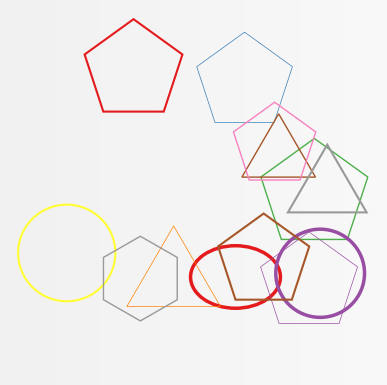[{"shape": "pentagon", "thickness": 1.5, "radius": 0.66, "center": [0.345, 0.818]}, {"shape": "oval", "thickness": 2.5, "radius": 0.58, "center": [0.608, 0.281]}, {"shape": "pentagon", "thickness": 0.5, "radius": 0.65, "center": [0.631, 0.787]}, {"shape": "pentagon", "thickness": 1, "radius": 0.72, "center": [0.811, 0.495]}, {"shape": "circle", "thickness": 2.5, "radius": 0.57, "center": [0.826, 0.29]}, {"shape": "pentagon", "thickness": 0.5, "radius": 0.66, "center": [0.798, 0.266]}, {"shape": "triangle", "thickness": 0.5, "radius": 0.7, "center": [0.448, 0.273]}, {"shape": "circle", "thickness": 1.5, "radius": 0.63, "center": [0.172, 0.343]}, {"shape": "pentagon", "thickness": 1.5, "radius": 0.62, "center": [0.68, 0.322]}, {"shape": "triangle", "thickness": 1, "radius": 0.55, "center": [0.719, 0.595]}, {"shape": "pentagon", "thickness": 1, "radius": 0.56, "center": [0.709, 0.623]}, {"shape": "triangle", "thickness": 1.5, "radius": 0.59, "center": [0.845, 0.507]}, {"shape": "hexagon", "thickness": 1, "radius": 0.55, "center": [0.362, 0.276]}]